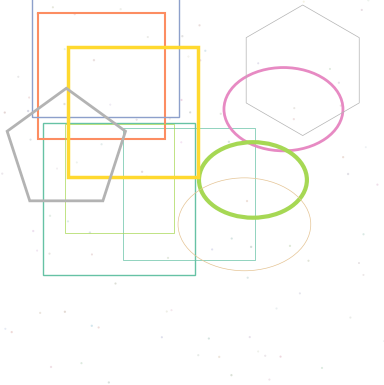[{"shape": "square", "thickness": 0.5, "radius": 0.86, "center": [0.491, 0.496]}, {"shape": "square", "thickness": 1, "radius": 0.99, "center": [0.309, 0.483]}, {"shape": "square", "thickness": 1.5, "radius": 0.82, "center": [0.263, 0.802]}, {"shape": "square", "thickness": 1, "radius": 0.96, "center": [0.275, 0.889]}, {"shape": "oval", "thickness": 2, "radius": 0.77, "center": [0.736, 0.716]}, {"shape": "square", "thickness": 0.5, "radius": 0.71, "center": [0.311, 0.536]}, {"shape": "oval", "thickness": 3, "radius": 0.7, "center": [0.657, 0.533]}, {"shape": "square", "thickness": 2.5, "radius": 0.85, "center": [0.345, 0.709]}, {"shape": "oval", "thickness": 0.5, "radius": 0.86, "center": [0.635, 0.417]}, {"shape": "pentagon", "thickness": 2, "radius": 0.81, "center": [0.172, 0.609]}, {"shape": "hexagon", "thickness": 0.5, "radius": 0.85, "center": [0.786, 0.817]}]